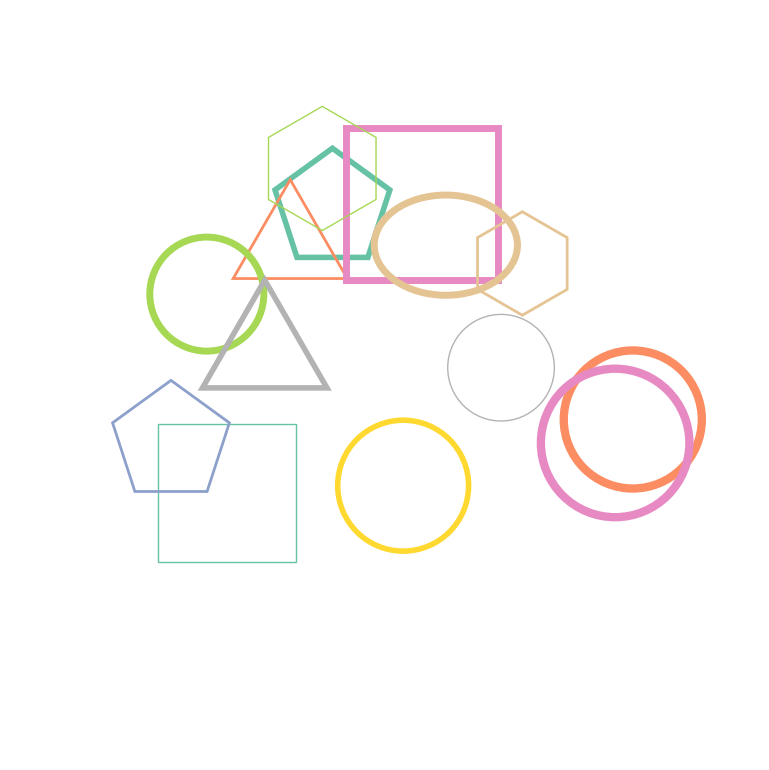[{"shape": "pentagon", "thickness": 2, "radius": 0.39, "center": [0.432, 0.729]}, {"shape": "square", "thickness": 0.5, "radius": 0.45, "center": [0.295, 0.36]}, {"shape": "circle", "thickness": 3, "radius": 0.45, "center": [0.822, 0.455]}, {"shape": "triangle", "thickness": 1, "radius": 0.43, "center": [0.377, 0.681]}, {"shape": "pentagon", "thickness": 1, "radius": 0.4, "center": [0.222, 0.426]}, {"shape": "circle", "thickness": 3, "radius": 0.48, "center": [0.799, 0.425]}, {"shape": "square", "thickness": 2.5, "radius": 0.49, "center": [0.548, 0.735]}, {"shape": "circle", "thickness": 2.5, "radius": 0.37, "center": [0.269, 0.618]}, {"shape": "hexagon", "thickness": 0.5, "radius": 0.4, "center": [0.419, 0.781]}, {"shape": "circle", "thickness": 2, "radius": 0.43, "center": [0.524, 0.369]}, {"shape": "oval", "thickness": 2.5, "radius": 0.46, "center": [0.579, 0.682]}, {"shape": "hexagon", "thickness": 1, "radius": 0.34, "center": [0.678, 0.658]}, {"shape": "circle", "thickness": 0.5, "radius": 0.35, "center": [0.651, 0.522]}, {"shape": "triangle", "thickness": 2, "radius": 0.47, "center": [0.344, 0.543]}]